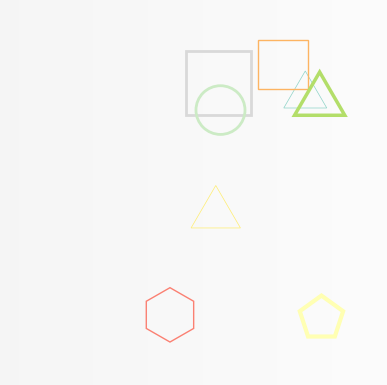[{"shape": "triangle", "thickness": 0.5, "radius": 0.32, "center": [0.788, 0.752]}, {"shape": "pentagon", "thickness": 3, "radius": 0.29, "center": [0.83, 0.173]}, {"shape": "hexagon", "thickness": 1, "radius": 0.35, "center": [0.439, 0.182]}, {"shape": "square", "thickness": 1, "radius": 0.32, "center": [0.731, 0.833]}, {"shape": "triangle", "thickness": 2.5, "radius": 0.37, "center": [0.825, 0.738]}, {"shape": "square", "thickness": 2, "radius": 0.42, "center": [0.565, 0.785]}, {"shape": "circle", "thickness": 2, "radius": 0.32, "center": [0.569, 0.714]}, {"shape": "triangle", "thickness": 0.5, "radius": 0.37, "center": [0.557, 0.445]}]